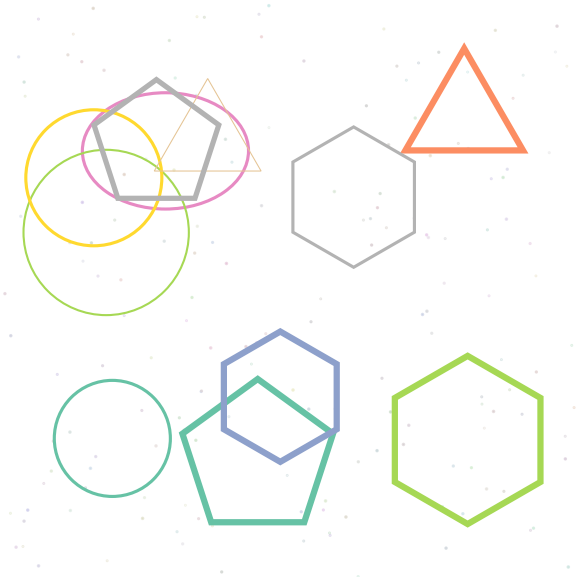[{"shape": "circle", "thickness": 1.5, "radius": 0.5, "center": [0.195, 0.24]}, {"shape": "pentagon", "thickness": 3, "radius": 0.69, "center": [0.446, 0.206]}, {"shape": "triangle", "thickness": 3, "radius": 0.59, "center": [0.804, 0.797]}, {"shape": "hexagon", "thickness": 3, "radius": 0.56, "center": [0.485, 0.312]}, {"shape": "oval", "thickness": 1.5, "radius": 0.72, "center": [0.286, 0.738]}, {"shape": "circle", "thickness": 1, "radius": 0.72, "center": [0.184, 0.597]}, {"shape": "hexagon", "thickness": 3, "radius": 0.73, "center": [0.81, 0.237]}, {"shape": "circle", "thickness": 1.5, "radius": 0.59, "center": [0.162, 0.691]}, {"shape": "triangle", "thickness": 0.5, "radius": 0.53, "center": [0.36, 0.756]}, {"shape": "pentagon", "thickness": 2.5, "radius": 0.57, "center": [0.271, 0.748]}, {"shape": "hexagon", "thickness": 1.5, "radius": 0.61, "center": [0.612, 0.658]}]